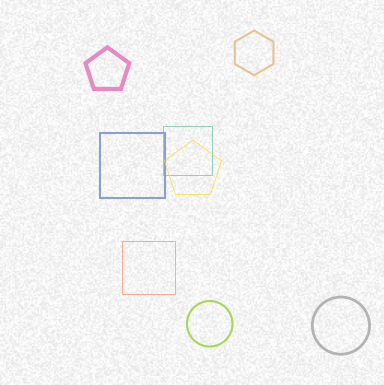[{"shape": "square", "thickness": 0.5, "radius": 0.32, "center": [0.487, 0.608]}, {"shape": "square", "thickness": 0.5, "radius": 0.34, "center": [0.385, 0.305]}, {"shape": "square", "thickness": 1.5, "radius": 0.42, "center": [0.344, 0.57]}, {"shape": "pentagon", "thickness": 3, "radius": 0.3, "center": [0.279, 0.817]}, {"shape": "circle", "thickness": 1.5, "radius": 0.3, "center": [0.545, 0.159]}, {"shape": "pentagon", "thickness": 0.5, "radius": 0.39, "center": [0.501, 0.558]}, {"shape": "hexagon", "thickness": 1.5, "radius": 0.29, "center": [0.66, 0.863]}, {"shape": "circle", "thickness": 2, "radius": 0.37, "center": [0.886, 0.154]}]